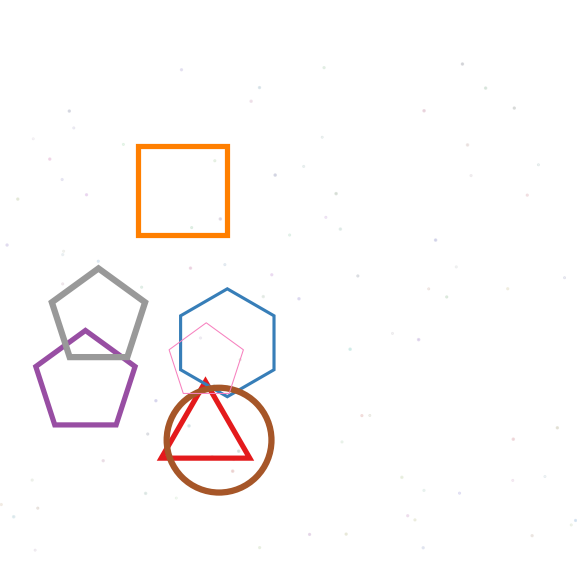[{"shape": "triangle", "thickness": 2.5, "radius": 0.44, "center": [0.356, 0.25]}, {"shape": "hexagon", "thickness": 1.5, "radius": 0.47, "center": [0.394, 0.406]}, {"shape": "pentagon", "thickness": 2.5, "radius": 0.45, "center": [0.148, 0.336]}, {"shape": "square", "thickness": 2.5, "radius": 0.39, "center": [0.315, 0.67]}, {"shape": "circle", "thickness": 3, "radius": 0.45, "center": [0.379, 0.237]}, {"shape": "pentagon", "thickness": 0.5, "radius": 0.34, "center": [0.357, 0.373]}, {"shape": "pentagon", "thickness": 3, "radius": 0.42, "center": [0.171, 0.449]}]